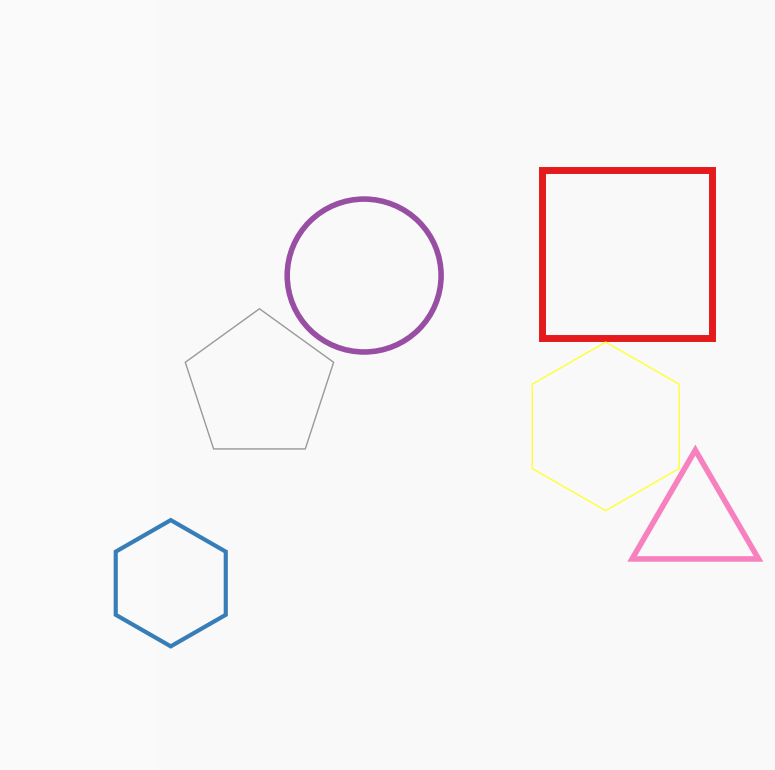[{"shape": "square", "thickness": 2.5, "radius": 0.55, "center": [0.809, 0.67]}, {"shape": "hexagon", "thickness": 1.5, "radius": 0.41, "center": [0.22, 0.243]}, {"shape": "circle", "thickness": 2, "radius": 0.5, "center": [0.47, 0.642]}, {"shape": "hexagon", "thickness": 0.5, "radius": 0.55, "center": [0.782, 0.446]}, {"shape": "triangle", "thickness": 2, "radius": 0.47, "center": [0.897, 0.321]}, {"shape": "pentagon", "thickness": 0.5, "radius": 0.5, "center": [0.335, 0.498]}]